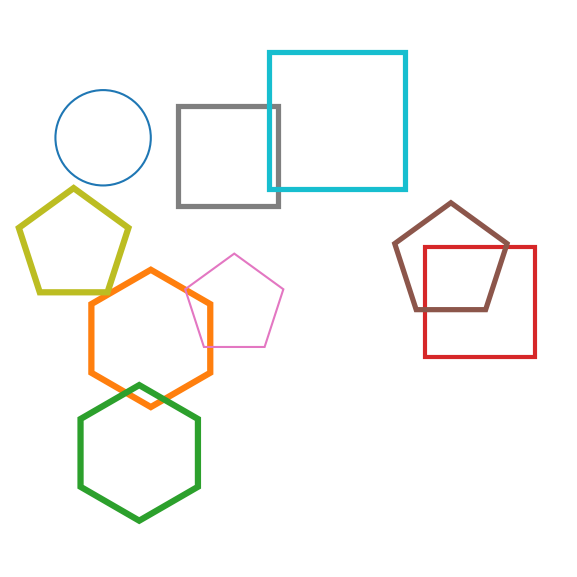[{"shape": "circle", "thickness": 1, "radius": 0.41, "center": [0.179, 0.761]}, {"shape": "hexagon", "thickness": 3, "radius": 0.59, "center": [0.261, 0.413]}, {"shape": "hexagon", "thickness": 3, "radius": 0.59, "center": [0.241, 0.215]}, {"shape": "square", "thickness": 2, "radius": 0.48, "center": [0.831, 0.476]}, {"shape": "pentagon", "thickness": 2.5, "radius": 0.51, "center": [0.781, 0.546]}, {"shape": "pentagon", "thickness": 1, "radius": 0.45, "center": [0.406, 0.471]}, {"shape": "square", "thickness": 2.5, "radius": 0.43, "center": [0.395, 0.728]}, {"shape": "pentagon", "thickness": 3, "radius": 0.5, "center": [0.128, 0.574]}, {"shape": "square", "thickness": 2.5, "radius": 0.59, "center": [0.583, 0.791]}]